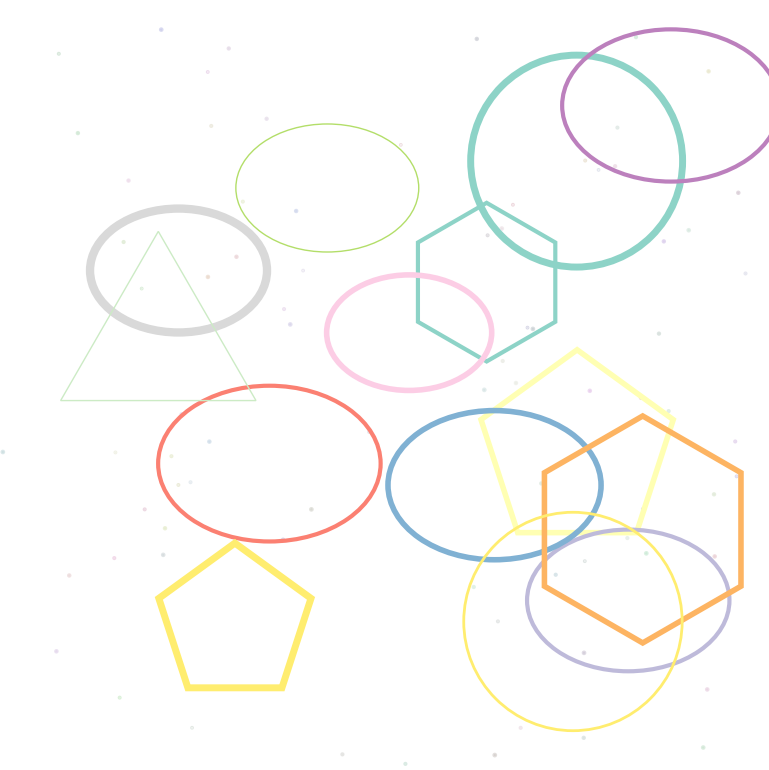[{"shape": "circle", "thickness": 2.5, "radius": 0.69, "center": [0.749, 0.791]}, {"shape": "hexagon", "thickness": 1.5, "radius": 0.52, "center": [0.632, 0.634]}, {"shape": "pentagon", "thickness": 2, "radius": 0.66, "center": [0.75, 0.414]}, {"shape": "oval", "thickness": 1.5, "radius": 0.66, "center": [0.816, 0.22]}, {"shape": "oval", "thickness": 1.5, "radius": 0.72, "center": [0.35, 0.398]}, {"shape": "oval", "thickness": 2, "radius": 0.69, "center": [0.642, 0.37]}, {"shape": "hexagon", "thickness": 2, "radius": 0.74, "center": [0.835, 0.312]}, {"shape": "oval", "thickness": 0.5, "radius": 0.59, "center": [0.425, 0.756]}, {"shape": "oval", "thickness": 2, "radius": 0.54, "center": [0.531, 0.568]}, {"shape": "oval", "thickness": 3, "radius": 0.57, "center": [0.232, 0.649]}, {"shape": "oval", "thickness": 1.5, "radius": 0.71, "center": [0.871, 0.863]}, {"shape": "triangle", "thickness": 0.5, "radius": 0.73, "center": [0.206, 0.553]}, {"shape": "circle", "thickness": 1, "radius": 0.71, "center": [0.744, 0.193]}, {"shape": "pentagon", "thickness": 2.5, "radius": 0.52, "center": [0.305, 0.191]}]